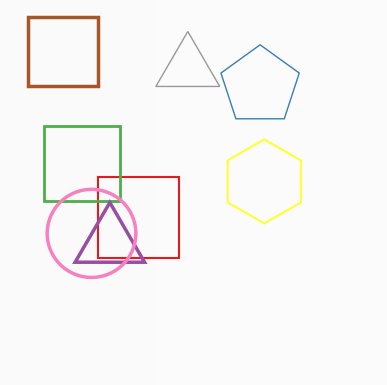[{"shape": "square", "thickness": 1.5, "radius": 0.52, "center": [0.358, 0.435]}, {"shape": "pentagon", "thickness": 1, "radius": 0.53, "center": [0.671, 0.777]}, {"shape": "square", "thickness": 2, "radius": 0.49, "center": [0.211, 0.576]}, {"shape": "triangle", "thickness": 2.5, "radius": 0.52, "center": [0.283, 0.371]}, {"shape": "hexagon", "thickness": 1.5, "radius": 0.55, "center": [0.682, 0.529]}, {"shape": "square", "thickness": 2.5, "radius": 0.45, "center": [0.163, 0.866]}, {"shape": "circle", "thickness": 2.5, "radius": 0.57, "center": [0.236, 0.394]}, {"shape": "triangle", "thickness": 1, "radius": 0.48, "center": [0.485, 0.823]}]